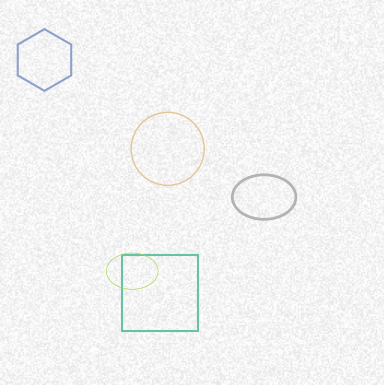[{"shape": "square", "thickness": 1.5, "radius": 0.49, "center": [0.416, 0.24]}, {"shape": "hexagon", "thickness": 1.5, "radius": 0.4, "center": [0.116, 0.844]}, {"shape": "oval", "thickness": 0.5, "radius": 0.34, "center": [0.343, 0.296]}, {"shape": "circle", "thickness": 1, "radius": 0.47, "center": [0.436, 0.613]}, {"shape": "oval", "thickness": 2, "radius": 0.41, "center": [0.686, 0.488]}]